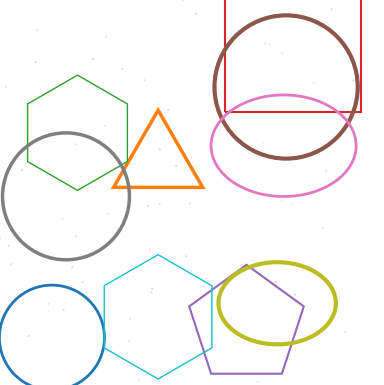[{"shape": "circle", "thickness": 2, "radius": 0.68, "center": [0.135, 0.123]}, {"shape": "triangle", "thickness": 2.5, "radius": 0.67, "center": [0.411, 0.58]}, {"shape": "hexagon", "thickness": 1, "radius": 0.75, "center": [0.201, 0.655]}, {"shape": "square", "thickness": 1.5, "radius": 0.88, "center": [0.761, 0.885]}, {"shape": "pentagon", "thickness": 1.5, "radius": 0.78, "center": [0.64, 0.156]}, {"shape": "circle", "thickness": 3, "radius": 0.93, "center": [0.743, 0.774]}, {"shape": "oval", "thickness": 2, "radius": 0.94, "center": [0.737, 0.622]}, {"shape": "circle", "thickness": 2.5, "radius": 0.82, "center": [0.171, 0.49]}, {"shape": "oval", "thickness": 3, "radius": 0.76, "center": [0.72, 0.212]}, {"shape": "hexagon", "thickness": 1, "radius": 0.81, "center": [0.411, 0.177]}]